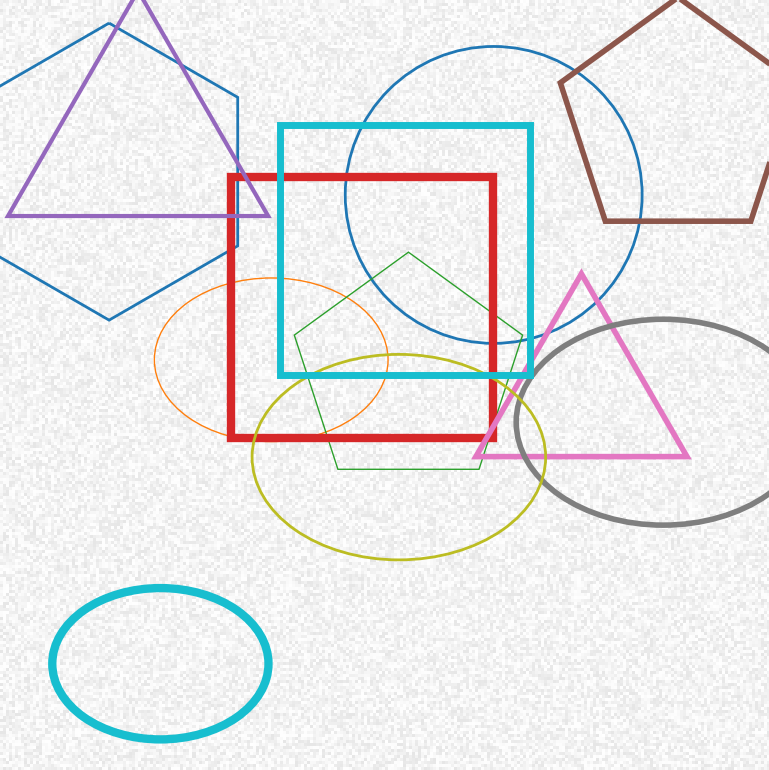[{"shape": "hexagon", "thickness": 1, "radius": 0.96, "center": [0.142, 0.777]}, {"shape": "circle", "thickness": 1, "radius": 0.96, "center": [0.641, 0.747]}, {"shape": "oval", "thickness": 0.5, "radius": 0.76, "center": [0.352, 0.533]}, {"shape": "pentagon", "thickness": 0.5, "radius": 0.78, "center": [0.53, 0.517]}, {"shape": "square", "thickness": 3, "radius": 0.85, "center": [0.47, 0.601]}, {"shape": "triangle", "thickness": 1.5, "radius": 0.98, "center": [0.179, 0.817]}, {"shape": "pentagon", "thickness": 2, "radius": 0.8, "center": [0.881, 0.843]}, {"shape": "triangle", "thickness": 2, "radius": 0.79, "center": [0.755, 0.486]}, {"shape": "oval", "thickness": 2, "radius": 0.95, "center": [0.861, 0.452]}, {"shape": "oval", "thickness": 1, "radius": 0.95, "center": [0.518, 0.406]}, {"shape": "oval", "thickness": 3, "radius": 0.7, "center": [0.208, 0.138]}, {"shape": "square", "thickness": 2.5, "radius": 0.81, "center": [0.526, 0.676]}]